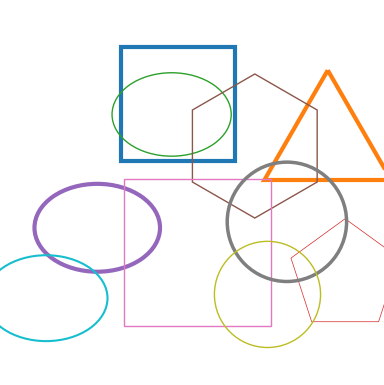[{"shape": "square", "thickness": 3, "radius": 0.74, "center": [0.462, 0.73]}, {"shape": "triangle", "thickness": 3, "radius": 0.95, "center": [0.851, 0.628]}, {"shape": "oval", "thickness": 1, "radius": 0.77, "center": [0.446, 0.703]}, {"shape": "pentagon", "thickness": 0.5, "radius": 0.74, "center": [0.896, 0.284]}, {"shape": "oval", "thickness": 3, "radius": 0.82, "center": [0.253, 0.408]}, {"shape": "hexagon", "thickness": 1, "radius": 0.94, "center": [0.662, 0.621]}, {"shape": "square", "thickness": 1, "radius": 0.95, "center": [0.512, 0.344]}, {"shape": "circle", "thickness": 2.5, "radius": 0.78, "center": [0.745, 0.424]}, {"shape": "circle", "thickness": 1, "radius": 0.69, "center": [0.695, 0.235]}, {"shape": "oval", "thickness": 1.5, "radius": 0.8, "center": [0.12, 0.226]}]